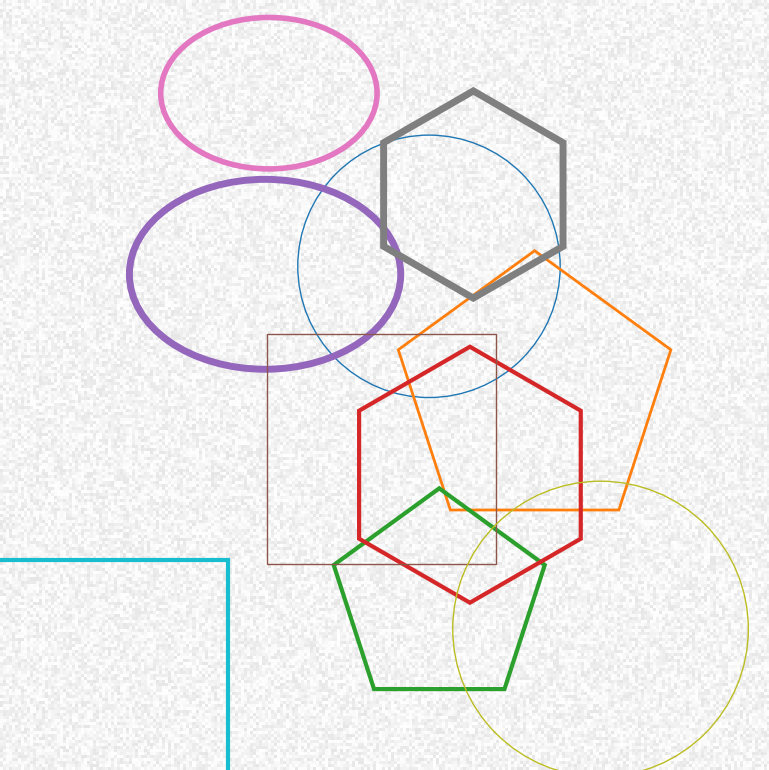[{"shape": "circle", "thickness": 0.5, "radius": 0.85, "center": [0.557, 0.654]}, {"shape": "pentagon", "thickness": 1, "radius": 0.93, "center": [0.694, 0.488]}, {"shape": "pentagon", "thickness": 1.5, "radius": 0.72, "center": [0.57, 0.222]}, {"shape": "hexagon", "thickness": 1.5, "radius": 0.83, "center": [0.61, 0.383]}, {"shape": "oval", "thickness": 2.5, "radius": 0.88, "center": [0.344, 0.644]}, {"shape": "square", "thickness": 0.5, "radius": 0.75, "center": [0.495, 0.417]}, {"shape": "oval", "thickness": 2, "radius": 0.7, "center": [0.349, 0.879]}, {"shape": "hexagon", "thickness": 2.5, "radius": 0.67, "center": [0.615, 0.747]}, {"shape": "circle", "thickness": 0.5, "radius": 0.96, "center": [0.78, 0.183]}, {"shape": "square", "thickness": 1.5, "radius": 0.81, "center": [0.134, 0.112]}]